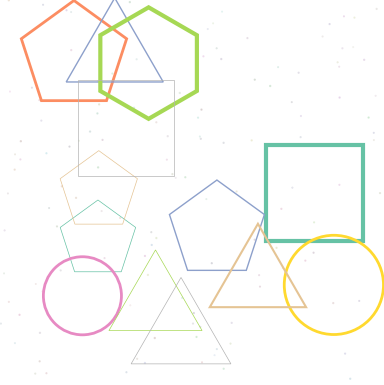[{"shape": "pentagon", "thickness": 0.5, "radius": 0.52, "center": [0.254, 0.377]}, {"shape": "square", "thickness": 3, "radius": 0.63, "center": [0.816, 0.499]}, {"shape": "pentagon", "thickness": 2, "radius": 0.72, "center": [0.192, 0.855]}, {"shape": "triangle", "thickness": 1, "radius": 0.73, "center": [0.298, 0.86]}, {"shape": "pentagon", "thickness": 1, "radius": 0.65, "center": [0.563, 0.403]}, {"shape": "circle", "thickness": 2, "radius": 0.51, "center": [0.214, 0.232]}, {"shape": "triangle", "thickness": 0.5, "radius": 0.7, "center": [0.404, 0.211]}, {"shape": "hexagon", "thickness": 3, "radius": 0.72, "center": [0.386, 0.836]}, {"shape": "circle", "thickness": 2, "radius": 0.64, "center": [0.867, 0.26]}, {"shape": "pentagon", "thickness": 0.5, "radius": 0.53, "center": [0.257, 0.503]}, {"shape": "triangle", "thickness": 1.5, "radius": 0.72, "center": [0.67, 0.274]}, {"shape": "square", "thickness": 0.5, "radius": 0.62, "center": [0.326, 0.667]}, {"shape": "triangle", "thickness": 0.5, "radius": 0.75, "center": [0.47, 0.13]}]